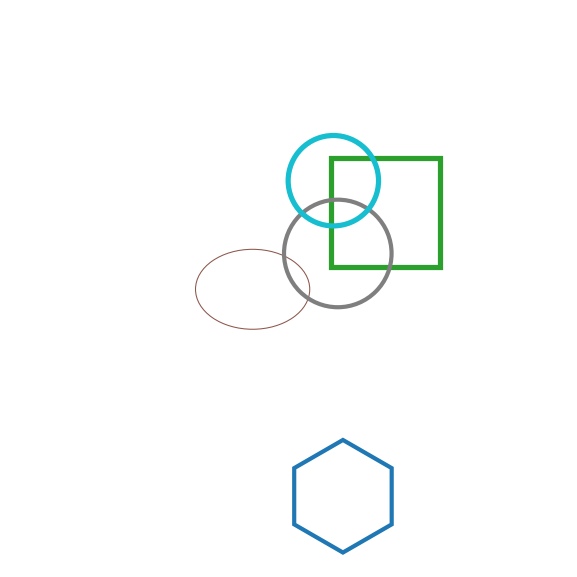[{"shape": "hexagon", "thickness": 2, "radius": 0.49, "center": [0.594, 0.14]}, {"shape": "square", "thickness": 2.5, "radius": 0.47, "center": [0.668, 0.631]}, {"shape": "oval", "thickness": 0.5, "radius": 0.49, "center": [0.437, 0.498]}, {"shape": "circle", "thickness": 2, "radius": 0.47, "center": [0.585, 0.56]}, {"shape": "circle", "thickness": 2.5, "radius": 0.39, "center": [0.577, 0.686]}]